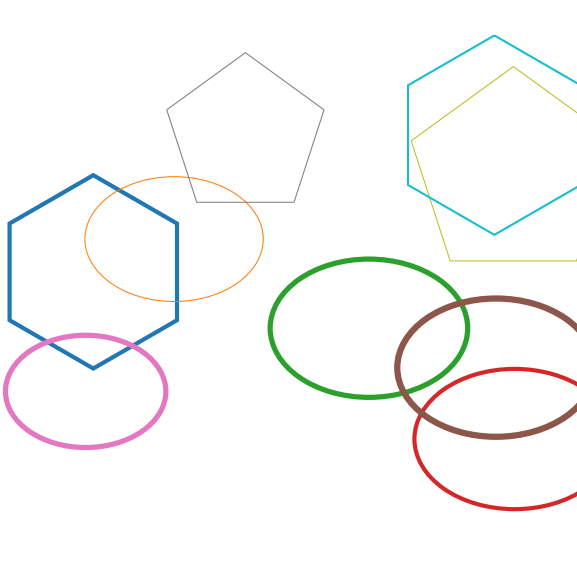[{"shape": "hexagon", "thickness": 2, "radius": 0.84, "center": [0.162, 0.528]}, {"shape": "oval", "thickness": 0.5, "radius": 0.77, "center": [0.301, 0.585]}, {"shape": "oval", "thickness": 2.5, "radius": 0.86, "center": [0.639, 0.431]}, {"shape": "oval", "thickness": 2, "radius": 0.87, "center": [0.891, 0.239]}, {"shape": "oval", "thickness": 3, "radius": 0.86, "center": [0.859, 0.363]}, {"shape": "oval", "thickness": 2.5, "radius": 0.69, "center": [0.148, 0.321]}, {"shape": "pentagon", "thickness": 0.5, "radius": 0.72, "center": [0.425, 0.765]}, {"shape": "pentagon", "thickness": 0.5, "radius": 0.93, "center": [0.889, 0.698]}, {"shape": "hexagon", "thickness": 1, "radius": 0.86, "center": [0.856, 0.765]}]